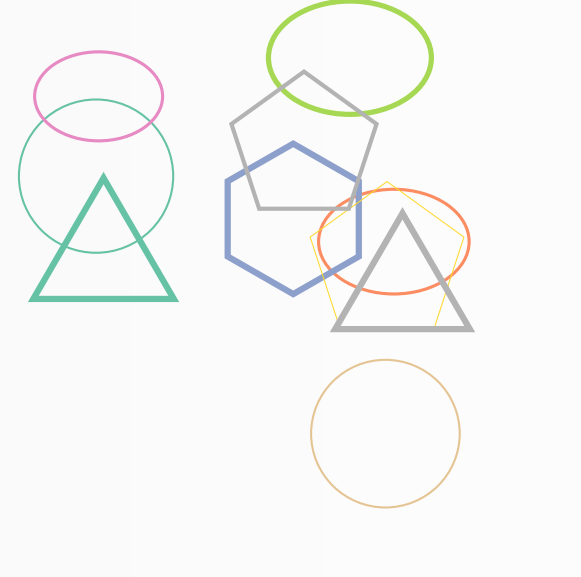[{"shape": "triangle", "thickness": 3, "radius": 0.7, "center": [0.178, 0.551]}, {"shape": "circle", "thickness": 1, "radius": 0.66, "center": [0.165, 0.694]}, {"shape": "oval", "thickness": 1.5, "radius": 0.65, "center": [0.678, 0.581]}, {"shape": "hexagon", "thickness": 3, "radius": 0.65, "center": [0.504, 0.62]}, {"shape": "oval", "thickness": 1.5, "radius": 0.55, "center": [0.17, 0.832]}, {"shape": "oval", "thickness": 2.5, "radius": 0.7, "center": [0.602, 0.899]}, {"shape": "pentagon", "thickness": 0.5, "radius": 0.7, "center": [0.666, 0.546]}, {"shape": "circle", "thickness": 1, "radius": 0.64, "center": [0.663, 0.248]}, {"shape": "pentagon", "thickness": 2, "radius": 0.66, "center": [0.523, 0.744]}, {"shape": "triangle", "thickness": 3, "radius": 0.67, "center": [0.692, 0.496]}]